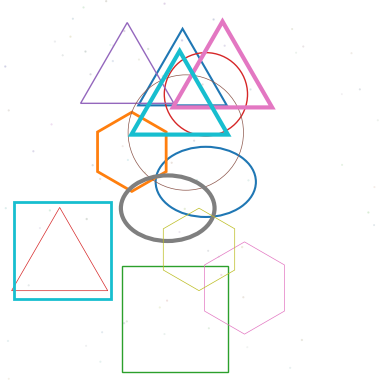[{"shape": "triangle", "thickness": 1.5, "radius": 0.66, "center": [0.474, 0.793]}, {"shape": "oval", "thickness": 1.5, "radius": 0.65, "center": [0.534, 0.528]}, {"shape": "hexagon", "thickness": 2, "radius": 0.51, "center": [0.342, 0.606]}, {"shape": "square", "thickness": 1, "radius": 0.68, "center": [0.454, 0.171]}, {"shape": "triangle", "thickness": 0.5, "radius": 0.72, "center": [0.155, 0.317]}, {"shape": "circle", "thickness": 1, "radius": 0.54, "center": [0.535, 0.755]}, {"shape": "triangle", "thickness": 1, "radius": 0.7, "center": [0.33, 0.802]}, {"shape": "circle", "thickness": 0.5, "radius": 0.75, "center": [0.483, 0.656]}, {"shape": "hexagon", "thickness": 0.5, "radius": 0.6, "center": [0.635, 0.252]}, {"shape": "triangle", "thickness": 3, "radius": 0.74, "center": [0.578, 0.795]}, {"shape": "oval", "thickness": 3, "radius": 0.61, "center": [0.436, 0.459]}, {"shape": "hexagon", "thickness": 0.5, "radius": 0.54, "center": [0.517, 0.352]}, {"shape": "triangle", "thickness": 3, "radius": 0.72, "center": [0.467, 0.723]}, {"shape": "square", "thickness": 2, "radius": 0.63, "center": [0.161, 0.349]}]